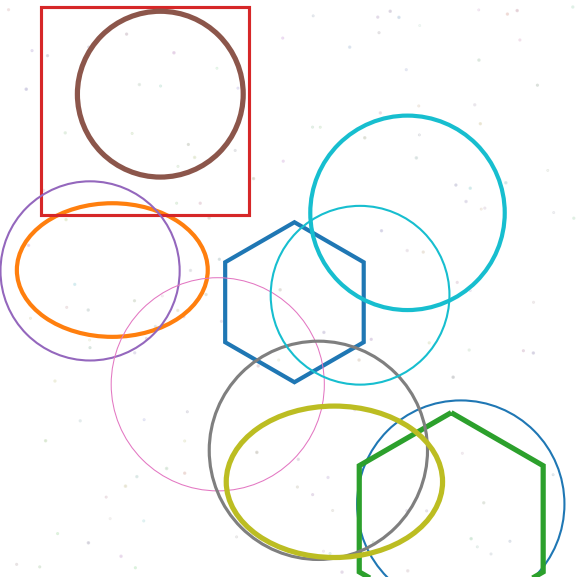[{"shape": "hexagon", "thickness": 2, "radius": 0.69, "center": [0.51, 0.476]}, {"shape": "circle", "thickness": 1, "radius": 0.9, "center": [0.798, 0.126]}, {"shape": "oval", "thickness": 2, "radius": 0.83, "center": [0.194, 0.532]}, {"shape": "hexagon", "thickness": 2.5, "radius": 0.92, "center": [0.781, 0.101]}, {"shape": "square", "thickness": 1.5, "radius": 0.9, "center": [0.251, 0.806]}, {"shape": "circle", "thickness": 1, "radius": 0.78, "center": [0.156, 0.53]}, {"shape": "circle", "thickness": 2.5, "radius": 0.72, "center": [0.278, 0.836]}, {"shape": "circle", "thickness": 0.5, "radius": 0.92, "center": [0.377, 0.334]}, {"shape": "circle", "thickness": 1.5, "radius": 0.94, "center": [0.551, 0.219]}, {"shape": "oval", "thickness": 2.5, "radius": 0.94, "center": [0.579, 0.165]}, {"shape": "circle", "thickness": 1, "radius": 0.77, "center": [0.624, 0.488]}, {"shape": "circle", "thickness": 2, "radius": 0.84, "center": [0.706, 0.631]}]